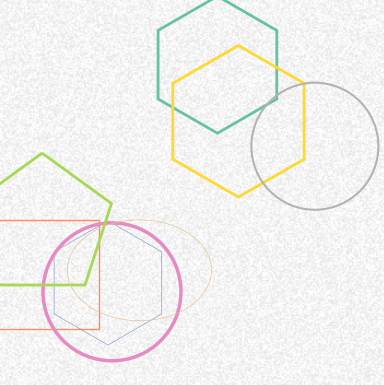[{"shape": "hexagon", "thickness": 2, "radius": 0.89, "center": [0.565, 0.832]}, {"shape": "square", "thickness": 1, "radius": 0.71, "center": [0.116, 0.287]}, {"shape": "hexagon", "thickness": 0.5, "radius": 0.81, "center": [0.28, 0.265]}, {"shape": "circle", "thickness": 2.5, "radius": 0.9, "center": [0.291, 0.242]}, {"shape": "pentagon", "thickness": 2, "radius": 0.95, "center": [0.109, 0.413]}, {"shape": "hexagon", "thickness": 2, "radius": 0.98, "center": [0.619, 0.685]}, {"shape": "oval", "thickness": 0.5, "radius": 0.94, "center": [0.362, 0.298]}, {"shape": "circle", "thickness": 1.5, "radius": 0.83, "center": [0.818, 0.62]}]